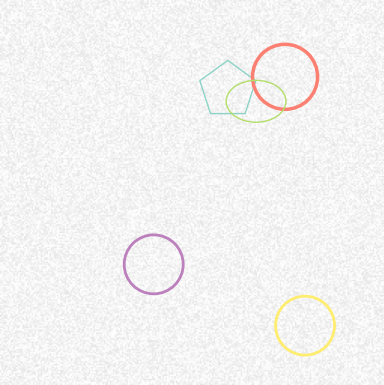[{"shape": "pentagon", "thickness": 1, "radius": 0.38, "center": [0.592, 0.767]}, {"shape": "circle", "thickness": 2.5, "radius": 0.42, "center": [0.74, 0.8]}, {"shape": "oval", "thickness": 1, "radius": 0.39, "center": [0.665, 0.737]}, {"shape": "circle", "thickness": 2, "radius": 0.38, "center": [0.399, 0.313]}, {"shape": "circle", "thickness": 2, "radius": 0.38, "center": [0.792, 0.154]}]